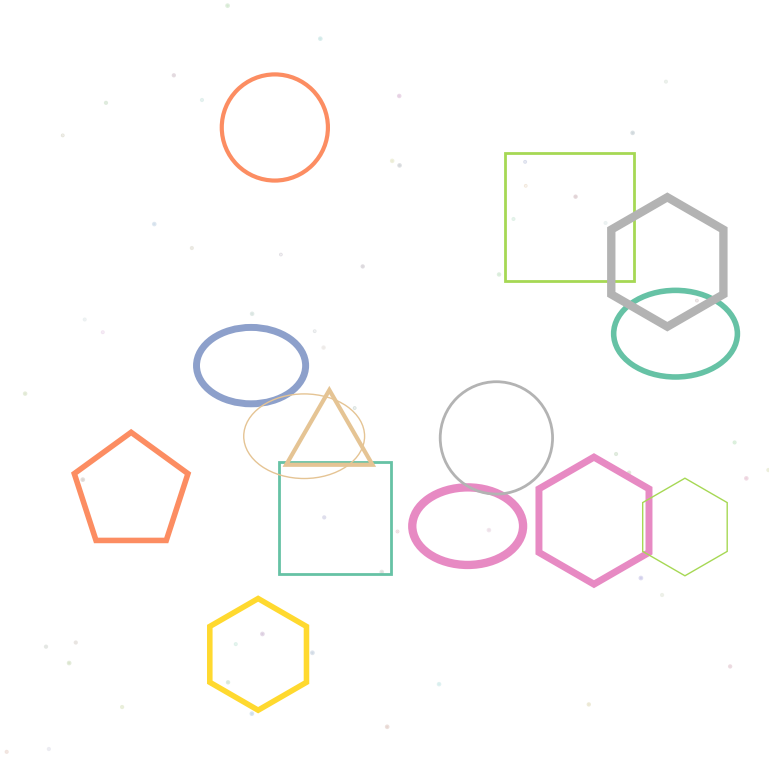[{"shape": "square", "thickness": 1, "radius": 0.36, "center": [0.435, 0.327]}, {"shape": "oval", "thickness": 2, "radius": 0.4, "center": [0.877, 0.567]}, {"shape": "pentagon", "thickness": 2, "radius": 0.39, "center": [0.17, 0.361]}, {"shape": "circle", "thickness": 1.5, "radius": 0.34, "center": [0.357, 0.834]}, {"shape": "oval", "thickness": 2.5, "radius": 0.35, "center": [0.326, 0.525]}, {"shape": "oval", "thickness": 3, "radius": 0.36, "center": [0.607, 0.317]}, {"shape": "hexagon", "thickness": 2.5, "radius": 0.41, "center": [0.771, 0.324]}, {"shape": "square", "thickness": 1, "radius": 0.42, "center": [0.739, 0.718]}, {"shape": "hexagon", "thickness": 0.5, "radius": 0.32, "center": [0.89, 0.316]}, {"shape": "hexagon", "thickness": 2, "radius": 0.36, "center": [0.335, 0.15]}, {"shape": "triangle", "thickness": 1.5, "radius": 0.32, "center": [0.428, 0.429]}, {"shape": "oval", "thickness": 0.5, "radius": 0.39, "center": [0.395, 0.433]}, {"shape": "hexagon", "thickness": 3, "radius": 0.42, "center": [0.867, 0.66]}, {"shape": "circle", "thickness": 1, "radius": 0.36, "center": [0.645, 0.431]}]